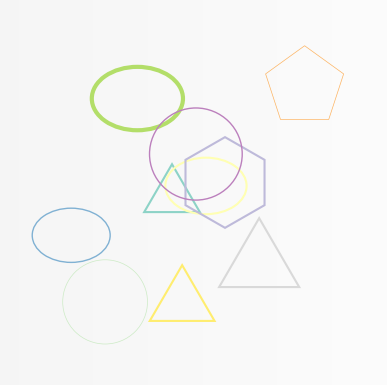[{"shape": "triangle", "thickness": 1.5, "radius": 0.41, "center": [0.444, 0.491]}, {"shape": "oval", "thickness": 1.5, "radius": 0.52, "center": [0.532, 0.517]}, {"shape": "hexagon", "thickness": 1.5, "radius": 0.59, "center": [0.581, 0.526]}, {"shape": "oval", "thickness": 1, "radius": 0.5, "center": [0.184, 0.389]}, {"shape": "pentagon", "thickness": 0.5, "radius": 0.53, "center": [0.786, 0.775]}, {"shape": "oval", "thickness": 3, "radius": 0.59, "center": [0.355, 0.744]}, {"shape": "triangle", "thickness": 1.5, "radius": 0.6, "center": [0.669, 0.314]}, {"shape": "circle", "thickness": 1, "radius": 0.6, "center": [0.505, 0.6]}, {"shape": "circle", "thickness": 0.5, "radius": 0.55, "center": [0.271, 0.216]}, {"shape": "triangle", "thickness": 1.5, "radius": 0.48, "center": [0.47, 0.215]}]